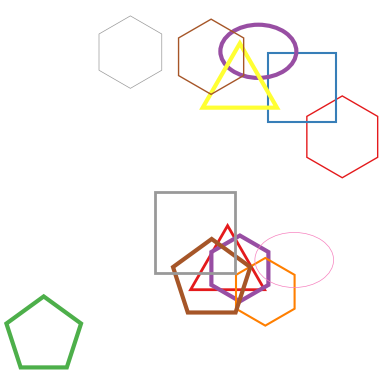[{"shape": "hexagon", "thickness": 1, "radius": 0.53, "center": [0.889, 0.645]}, {"shape": "triangle", "thickness": 2, "radius": 0.55, "center": [0.591, 0.303]}, {"shape": "square", "thickness": 1.5, "radius": 0.44, "center": [0.785, 0.773]}, {"shape": "pentagon", "thickness": 3, "radius": 0.51, "center": [0.114, 0.128]}, {"shape": "hexagon", "thickness": 3, "radius": 0.43, "center": [0.623, 0.303]}, {"shape": "oval", "thickness": 3, "radius": 0.49, "center": [0.671, 0.867]}, {"shape": "hexagon", "thickness": 1.5, "radius": 0.44, "center": [0.689, 0.242]}, {"shape": "triangle", "thickness": 3, "radius": 0.56, "center": [0.623, 0.776]}, {"shape": "pentagon", "thickness": 3, "radius": 0.53, "center": [0.55, 0.274]}, {"shape": "hexagon", "thickness": 1, "radius": 0.49, "center": [0.548, 0.853]}, {"shape": "oval", "thickness": 0.5, "radius": 0.51, "center": [0.764, 0.325]}, {"shape": "square", "thickness": 2, "radius": 0.53, "center": [0.506, 0.397]}, {"shape": "hexagon", "thickness": 0.5, "radius": 0.47, "center": [0.339, 0.865]}]